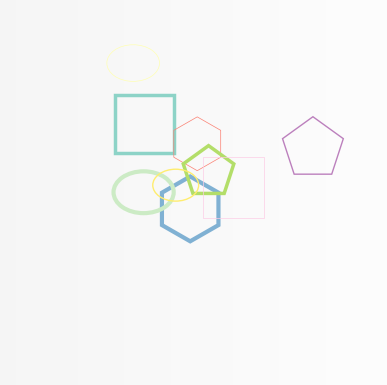[{"shape": "square", "thickness": 2.5, "radius": 0.38, "center": [0.373, 0.677]}, {"shape": "oval", "thickness": 0.5, "radius": 0.34, "center": [0.344, 0.836]}, {"shape": "hexagon", "thickness": 0.5, "radius": 0.35, "center": [0.509, 0.627]}, {"shape": "hexagon", "thickness": 3, "radius": 0.42, "center": [0.491, 0.457]}, {"shape": "pentagon", "thickness": 2.5, "radius": 0.34, "center": [0.538, 0.553]}, {"shape": "square", "thickness": 0.5, "radius": 0.39, "center": [0.603, 0.513]}, {"shape": "pentagon", "thickness": 1, "radius": 0.41, "center": [0.808, 0.614]}, {"shape": "oval", "thickness": 3, "radius": 0.39, "center": [0.371, 0.501]}, {"shape": "oval", "thickness": 1, "radius": 0.3, "center": [0.453, 0.519]}]